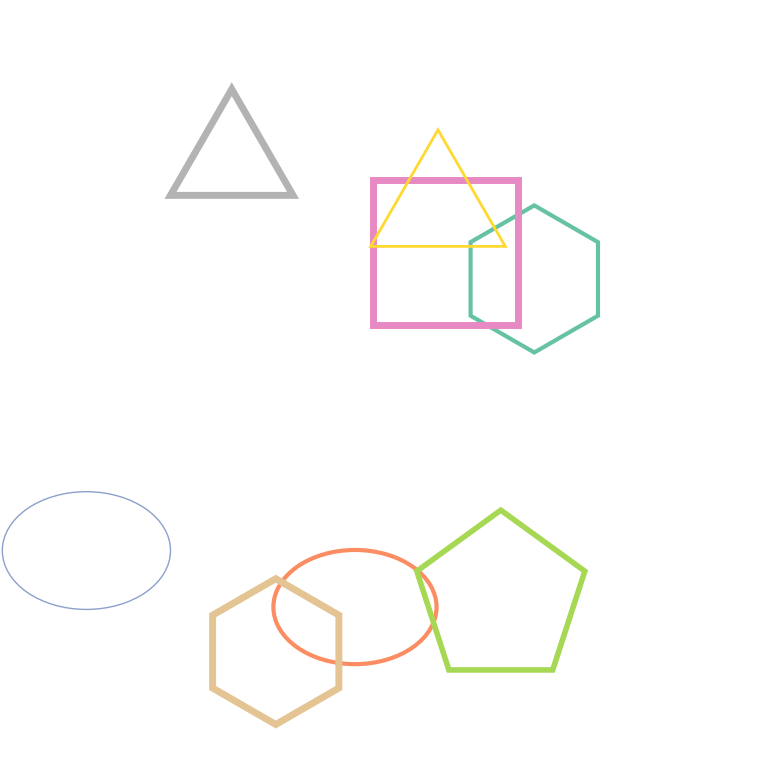[{"shape": "hexagon", "thickness": 1.5, "radius": 0.48, "center": [0.694, 0.638]}, {"shape": "oval", "thickness": 1.5, "radius": 0.53, "center": [0.461, 0.212]}, {"shape": "oval", "thickness": 0.5, "radius": 0.55, "center": [0.112, 0.285]}, {"shape": "square", "thickness": 2.5, "radius": 0.47, "center": [0.578, 0.672]}, {"shape": "pentagon", "thickness": 2, "radius": 0.57, "center": [0.65, 0.223]}, {"shape": "triangle", "thickness": 1, "radius": 0.5, "center": [0.569, 0.73]}, {"shape": "hexagon", "thickness": 2.5, "radius": 0.47, "center": [0.358, 0.154]}, {"shape": "triangle", "thickness": 2.5, "radius": 0.46, "center": [0.301, 0.792]}]